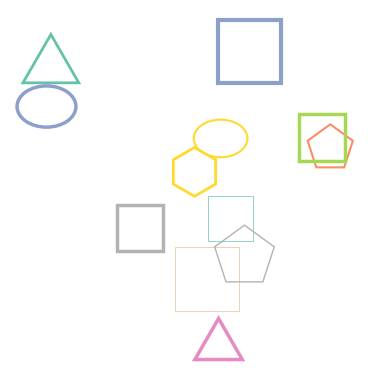[{"shape": "triangle", "thickness": 2, "radius": 0.42, "center": [0.132, 0.827]}, {"shape": "square", "thickness": 0.5, "radius": 0.29, "center": [0.6, 0.433]}, {"shape": "pentagon", "thickness": 1.5, "radius": 0.31, "center": [0.858, 0.615]}, {"shape": "square", "thickness": 3, "radius": 0.4, "center": [0.648, 0.866]}, {"shape": "oval", "thickness": 2.5, "radius": 0.38, "center": [0.121, 0.723]}, {"shape": "triangle", "thickness": 2.5, "radius": 0.36, "center": [0.568, 0.102]}, {"shape": "square", "thickness": 2.5, "radius": 0.3, "center": [0.836, 0.643]}, {"shape": "oval", "thickness": 1.5, "radius": 0.35, "center": [0.573, 0.64]}, {"shape": "hexagon", "thickness": 2, "radius": 0.32, "center": [0.505, 0.554]}, {"shape": "square", "thickness": 0.5, "radius": 0.41, "center": [0.538, 0.276]}, {"shape": "pentagon", "thickness": 1, "radius": 0.41, "center": [0.635, 0.334]}, {"shape": "square", "thickness": 2.5, "radius": 0.3, "center": [0.364, 0.408]}]